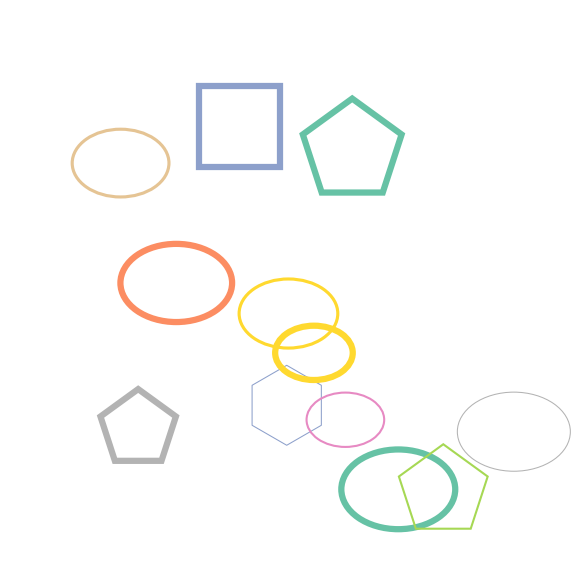[{"shape": "oval", "thickness": 3, "radius": 0.49, "center": [0.69, 0.152]}, {"shape": "pentagon", "thickness": 3, "radius": 0.45, "center": [0.61, 0.738]}, {"shape": "oval", "thickness": 3, "radius": 0.48, "center": [0.305, 0.509]}, {"shape": "hexagon", "thickness": 0.5, "radius": 0.35, "center": [0.496, 0.297]}, {"shape": "square", "thickness": 3, "radius": 0.35, "center": [0.414, 0.781]}, {"shape": "oval", "thickness": 1, "radius": 0.34, "center": [0.598, 0.272]}, {"shape": "pentagon", "thickness": 1, "radius": 0.4, "center": [0.768, 0.149]}, {"shape": "oval", "thickness": 1.5, "radius": 0.43, "center": [0.499, 0.456]}, {"shape": "oval", "thickness": 3, "radius": 0.34, "center": [0.544, 0.388]}, {"shape": "oval", "thickness": 1.5, "radius": 0.42, "center": [0.209, 0.717]}, {"shape": "oval", "thickness": 0.5, "radius": 0.49, "center": [0.89, 0.252]}, {"shape": "pentagon", "thickness": 3, "radius": 0.34, "center": [0.239, 0.257]}]